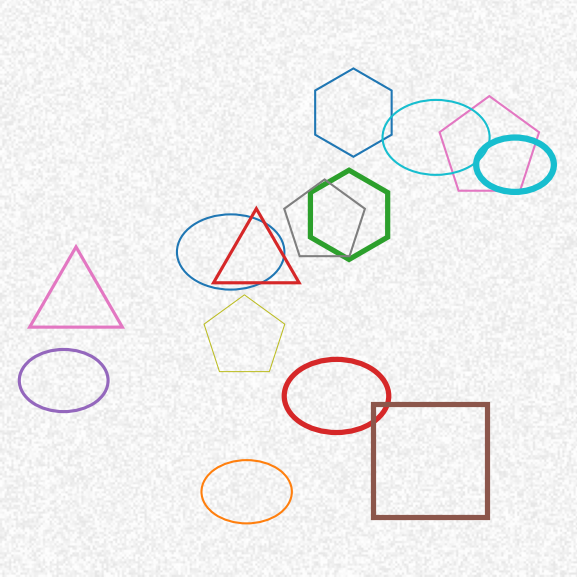[{"shape": "hexagon", "thickness": 1, "radius": 0.38, "center": [0.612, 0.804]}, {"shape": "oval", "thickness": 1, "radius": 0.47, "center": [0.399, 0.563]}, {"shape": "oval", "thickness": 1, "radius": 0.39, "center": [0.427, 0.148]}, {"shape": "hexagon", "thickness": 2.5, "radius": 0.39, "center": [0.604, 0.627]}, {"shape": "oval", "thickness": 2.5, "radius": 0.45, "center": [0.583, 0.314]}, {"shape": "triangle", "thickness": 1.5, "radius": 0.43, "center": [0.444, 0.552]}, {"shape": "oval", "thickness": 1.5, "radius": 0.38, "center": [0.11, 0.34]}, {"shape": "square", "thickness": 2.5, "radius": 0.49, "center": [0.744, 0.202]}, {"shape": "triangle", "thickness": 1.5, "radius": 0.46, "center": [0.132, 0.479]}, {"shape": "pentagon", "thickness": 1, "radius": 0.45, "center": [0.847, 0.742]}, {"shape": "pentagon", "thickness": 1, "radius": 0.37, "center": [0.562, 0.615]}, {"shape": "pentagon", "thickness": 0.5, "radius": 0.37, "center": [0.423, 0.415]}, {"shape": "oval", "thickness": 3, "radius": 0.34, "center": [0.892, 0.714]}, {"shape": "oval", "thickness": 1, "radius": 0.46, "center": [0.755, 0.761]}]